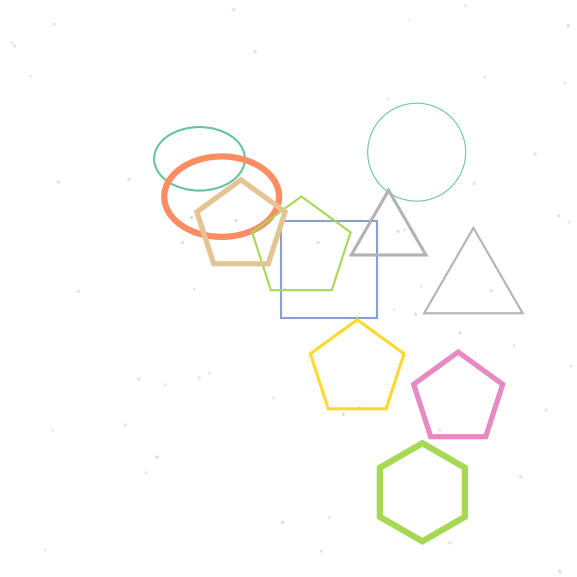[{"shape": "circle", "thickness": 0.5, "radius": 0.42, "center": [0.722, 0.736]}, {"shape": "oval", "thickness": 1, "radius": 0.39, "center": [0.345, 0.724]}, {"shape": "oval", "thickness": 3, "radius": 0.5, "center": [0.384, 0.659]}, {"shape": "square", "thickness": 1, "radius": 0.42, "center": [0.57, 0.533]}, {"shape": "pentagon", "thickness": 2.5, "radius": 0.41, "center": [0.793, 0.309]}, {"shape": "hexagon", "thickness": 3, "radius": 0.42, "center": [0.731, 0.147]}, {"shape": "pentagon", "thickness": 1, "radius": 0.45, "center": [0.522, 0.569]}, {"shape": "pentagon", "thickness": 1.5, "radius": 0.43, "center": [0.619, 0.36]}, {"shape": "pentagon", "thickness": 2.5, "radius": 0.4, "center": [0.417, 0.607]}, {"shape": "triangle", "thickness": 1, "radius": 0.49, "center": [0.82, 0.506]}, {"shape": "triangle", "thickness": 1.5, "radius": 0.37, "center": [0.673, 0.595]}]